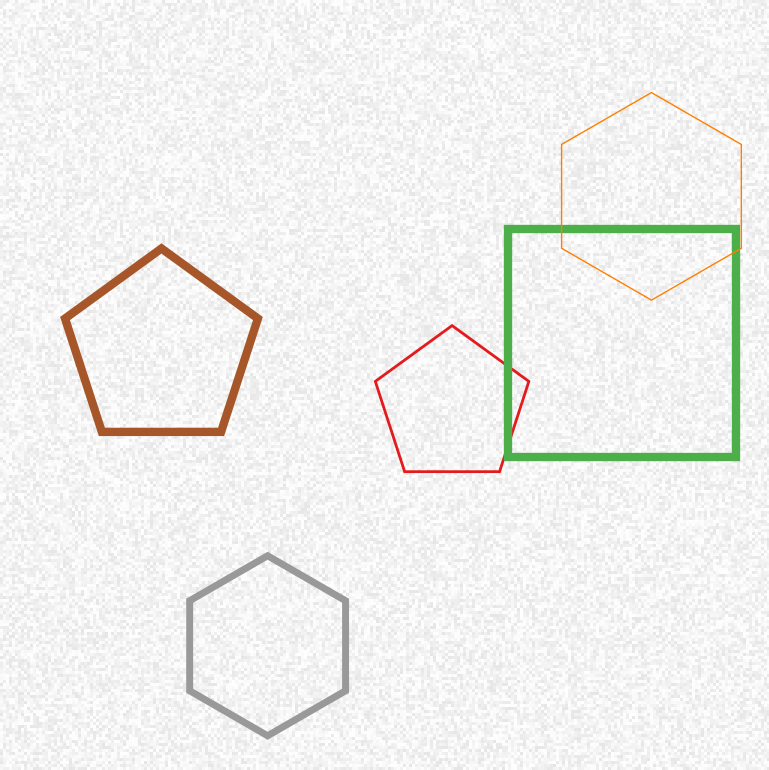[{"shape": "pentagon", "thickness": 1, "radius": 0.52, "center": [0.587, 0.472]}, {"shape": "square", "thickness": 3, "radius": 0.74, "center": [0.807, 0.555]}, {"shape": "hexagon", "thickness": 0.5, "radius": 0.67, "center": [0.846, 0.745]}, {"shape": "pentagon", "thickness": 3, "radius": 0.66, "center": [0.21, 0.546]}, {"shape": "hexagon", "thickness": 2.5, "radius": 0.58, "center": [0.348, 0.161]}]